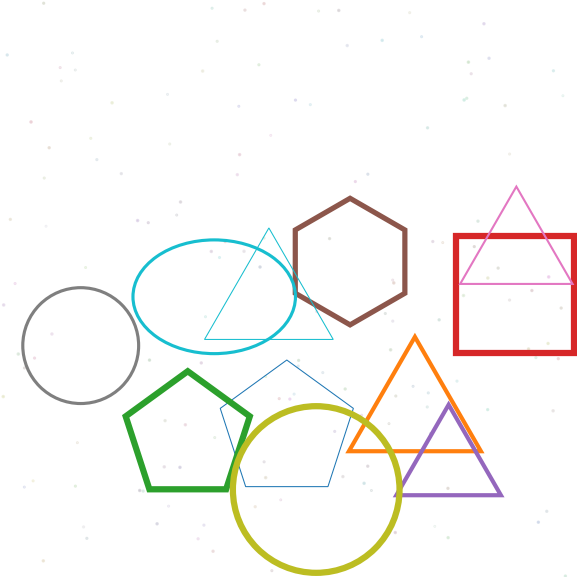[{"shape": "pentagon", "thickness": 0.5, "radius": 0.61, "center": [0.497, 0.255]}, {"shape": "triangle", "thickness": 2, "radius": 0.66, "center": [0.718, 0.284]}, {"shape": "pentagon", "thickness": 3, "radius": 0.56, "center": [0.325, 0.243]}, {"shape": "square", "thickness": 3, "radius": 0.51, "center": [0.892, 0.489]}, {"shape": "triangle", "thickness": 2, "radius": 0.52, "center": [0.777, 0.194]}, {"shape": "hexagon", "thickness": 2.5, "radius": 0.55, "center": [0.606, 0.546]}, {"shape": "triangle", "thickness": 1, "radius": 0.56, "center": [0.894, 0.564]}, {"shape": "circle", "thickness": 1.5, "radius": 0.5, "center": [0.14, 0.401]}, {"shape": "circle", "thickness": 3, "radius": 0.72, "center": [0.548, 0.152]}, {"shape": "oval", "thickness": 1.5, "radius": 0.7, "center": [0.371, 0.485]}, {"shape": "triangle", "thickness": 0.5, "radius": 0.64, "center": [0.466, 0.476]}]